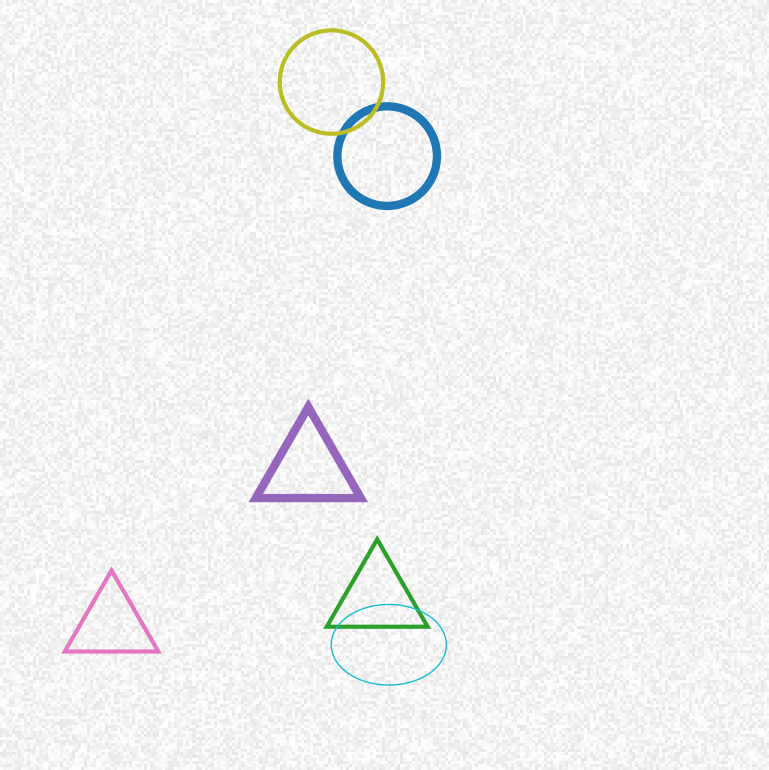[{"shape": "circle", "thickness": 3, "radius": 0.32, "center": [0.503, 0.797]}, {"shape": "triangle", "thickness": 1.5, "radius": 0.38, "center": [0.49, 0.224]}, {"shape": "triangle", "thickness": 3, "radius": 0.39, "center": [0.4, 0.393]}, {"shape": "triangle", "thickness": 1.5, "radius": 0.35, "center": [0.145, 0.189]}, {"shape": "circle", "thickness": 1.5, "radius": 0.34, "center": [0.43, 0.893]}, {"shape": "oval", "thickness": 0.5, "radius": 0.37, "center": [0.505, 0.163]}]